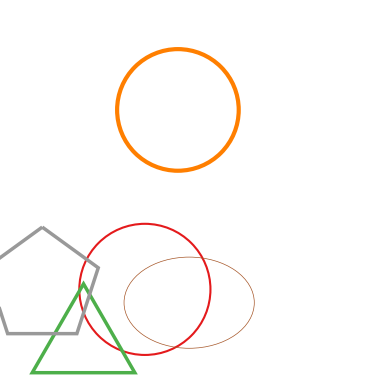[{"shape": "circle", "thickness": 1.5, "radius": 0.85, "center": [0.376, 0.248]}, {"shape": "triangle", "thickness": 2.5, "radius": 0.77, "center": [0.217, 0.109]}, {"shape": "circle", "thickness": 3, "radius": 0.79, "center": [0.462, 0.714]}, {"shape": "oval", "thickness": 0.5, "radius": 0.85, "center": [0.491, 0.214]}, {"shape": "pentagon", "thickness": 2.5, "radius": 0.76, "center": [0.11, 0.257]}]